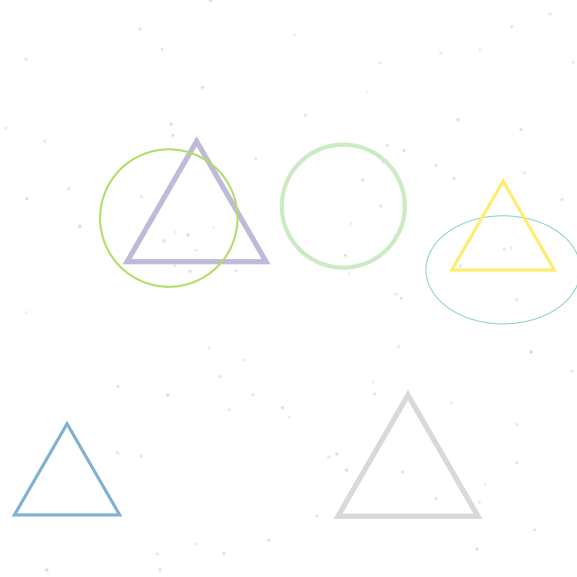[{"shape": "oval", "thickness": 0.5, "radius": 0.67, "center": [0.871, 0.532]}, {"shape": "triangle", "thickness": 2.5, "radius": 0.69, "center": [0.34, 0.615]}, {"shape": "triangle", "thickness": 1.5, "radius": 0.53, "center": [0.116, 0.16]}, {"shape": "circle", "thickness": 1, "radius": 0.6, "center": [0.292, 0.622]}, {"shape": "triangle", "thickness": 2.5, "radius": 0.7, "center": [0.706, 0.175]}, {"shape": "circle", "thickness": 2, "radius": 0.53, "center": [0.594, 0.642]}, {"shape": "triangle", "thickness": 1.5, "radius": 0.51, "center": [0.871, 0.583]}]